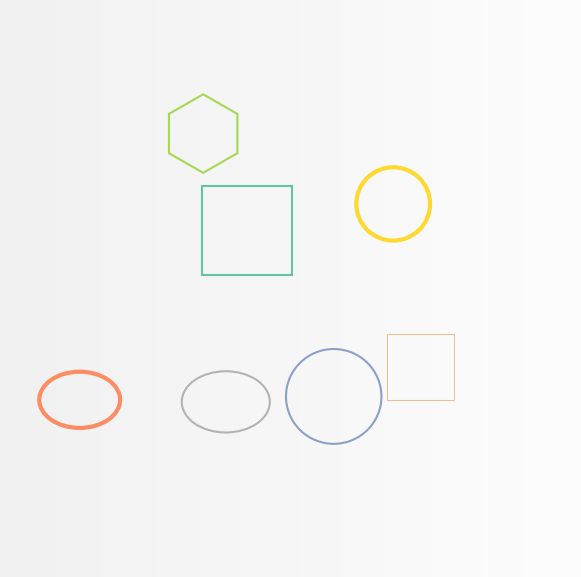[{"shape": "square", "thickness": 1, "radius": 0.38, "center": [0.425, 0.6]}, {"shape": "oval", "thickness": 2, "radius": 0.35, "center": [0.137, 0.307]}, {"shape": "circle", "thickness": 1, "radius": 0.41, "center": [0.574, 0.313]}, {"shape": "hexagon", "thickness": 1, "radius": 0.34, "center": [0.35, 0.768]}, {"shape": "circle", "thickness": 2, "radius": 0.32, "center": [0.676, 0.646]}, {"shape": "square", "thickness": 0.5, "radius": 0.29, "center": [0.723, 0.363]}, {"shape": "oval", "thickness": 1, "radius": 0.38, "center": [0.388, 0.303]}]